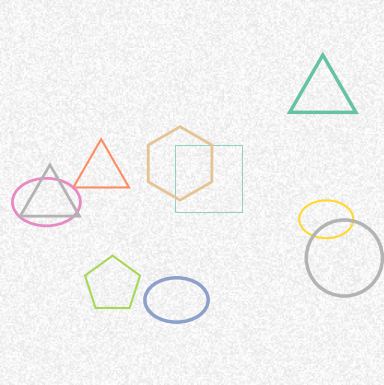[{"shape": "triangle", "thickness": 2.5, "radius": 0.5, "center": [0.838, 0.758]}, {"shape": "square", "thickness": 0.5, "radius": 0.44, "center": [0.541, 0.536]}, {"shape": "triangle", "thickness": 1.5, "radius": 0.42, "center": [0.263, 0.555]}, {"shape": "oval", "thickness": 2.5, "radius": 0.41, "center": [0.459, 0.221]}, {"shape": "oval", "thickness": 2, "radius": 0.44, "center": [0.121, 0.475]}, {"shape": "pentagon", "thickness": 1.5, "radius": 0.38, "center": [0.292, 0.261]}, {"shape": "oval", "thickness": 1.5, "radius": 0.35, "center": [0.847, 0.43]}, {"shape": "hexagon", "thickness": 2, "radius": 0.48, "center": [0.468, 0.576]}, {"shape": "triangle", "thickness": 2, "radius": 0.44, "center": [0.13, 0.483]}, {"shape": "circle", "thickness": 2.5, "radius": 0.49, "center": [0.894, 0.33]}]